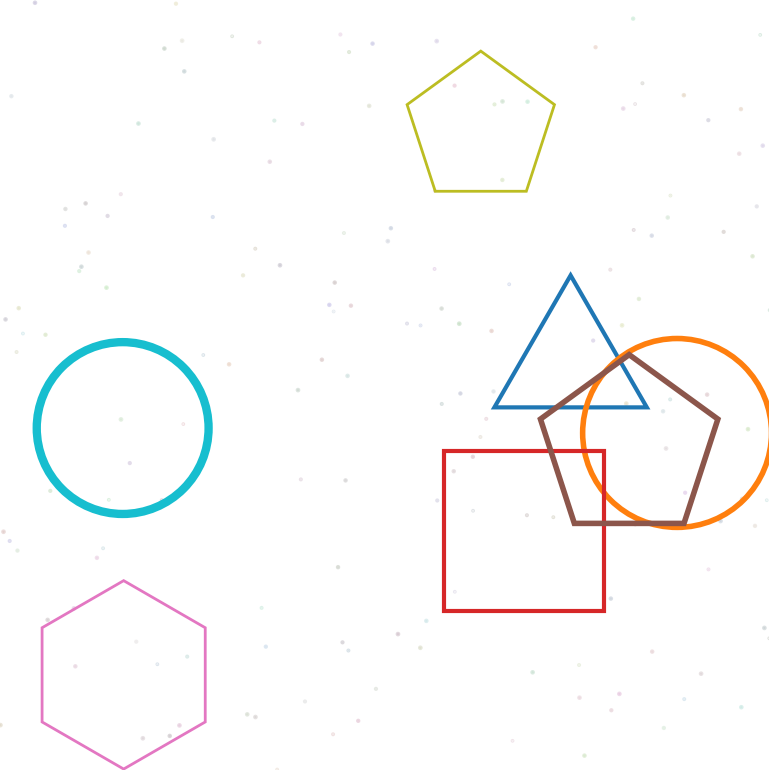[{"shape": "triangle", "thickness": 1.5, "radius": 0.57, "center": [0.741, 0.528]}, {"shape": "circle", "thickness": 2, "radius": 0.61, "center": [0.879, 0.438]}, {"shape": "square", "thickness": 1.5, "radius": 0.52, "center": [0.68, 0.311]}, {"shape": "pentagon", "thickness": 2, "radius": 0.61, "center": [0.817, 0.418]}, {"shape": "hexagon", "thickness": 1, "radius": 0.61, "center": [0.161, 0.124]}, {"shape": "pentagon", "thickness": 1, "radius": 0.5, "center": [0.624, 0.833]}, {"shape": "circle", "thickness": 3, "radius": 0.56, "center": [0.159, 0.444]}]